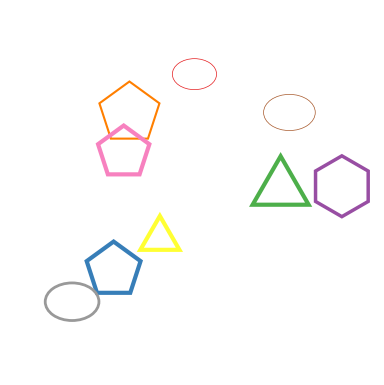[{"shape": "oval", "thickness": 0.5, "radius": 0.29, "center": [0.505, 0.807]}, {"shape": "pentagon", "thickness": 3, "radius": 0.37, "center": [0.295, 0.299]}, {"shape": "triangle", "thickness": 3, "radius": 0.42, "center": [0.729, 0.51]}, {"shape": "hexagon", "thickness": 2.5, "radius": 0.39, "center": [0.888, 0.516]}, {"shape": "pentagon", "thickness": 1.5, "radius": 0.41, "center": [0.336, 0.706]}, {"shape": "triangle", "thickness": 3, "radius": 0.29, "center": [0.415, 0.38]}, {"shape": "oval", "thickness": 0.5, "radius": 0.34, "center": [0.752, 0.708]}, {"shape": "pentagon", "thickness": 3, "radius": 0.35, "center": [0.321, 0.604]}, {"shape": "oval", "thickness": 2, "radius": 0.35, "center": [0.187, 0.216]}]